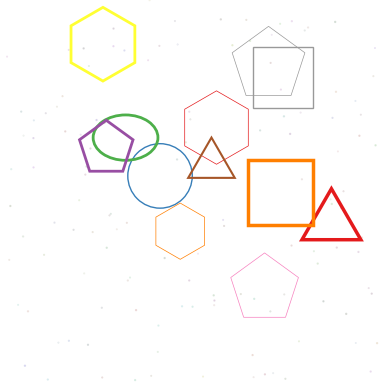[{"shape": "triangle", "thickness": 2.5, "radius": 0.44, "center": [0.861, 0.422]}, {"shape": "hexagon", "thickness": 0.5, "radius": 0.48, "center": [0.562, 0.669]}, {"shape": "circle", "thickness": 1, "radius": 0.42, "center": [0.416, 0.543]}, {"shape": "oval", "thickness": 2, "radius": 0.42, "center": [0.326, 0.643]}, {"shape": "pentagon", "thickness": 2, "radius": 0.37, "center": [0.276, 0.614]}, {"shape": "square", "thickness": 2.5, "radius": 0.42, "center": [0.73, 0.5]}, {"shape": "hexagon", "thickness": 0.5, "radius": 0.37, "center": [0.468, 0.399]}, {"shape": "hexagon", "thickness": 2, "radius": 0.48, "center": [0.267, 0.885]}, {"shape": "triangle", "thickness": 1.5, "radius": 0.35, "center": [0.549, 0.573]}, {"shape": "pentagon", "thickness": 0.5, "radius": 0.46, "center": [0.687, 0.251]}, {"shape": "square", "thickness": 1, "radius": 0.39, "center": [0.735, 0.799]}, {"shape": "pentagon", "thickness": 0.5, "radius": 0.5, "center": [0.698, 0.832]}]